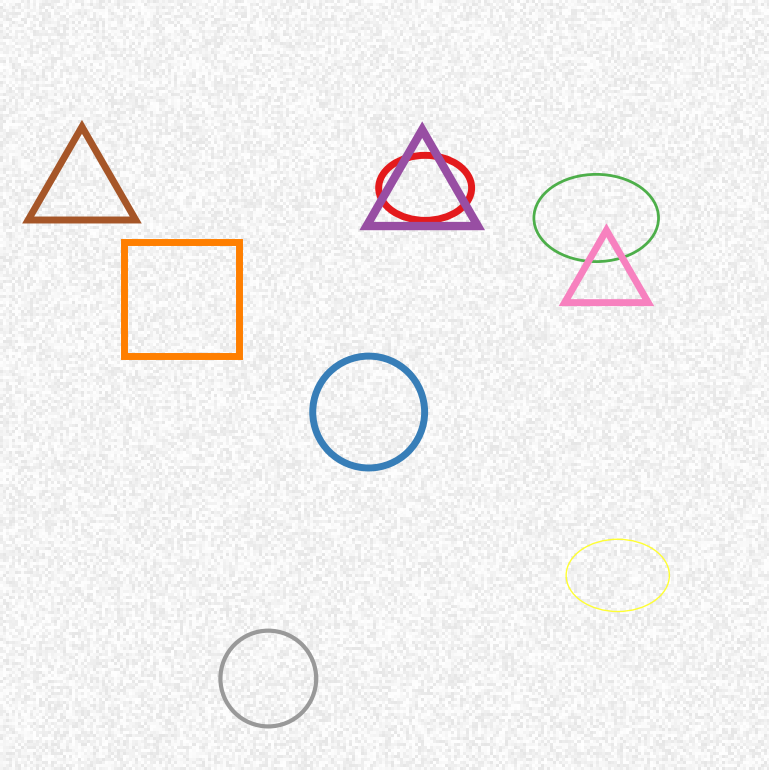[{"shape": "oval", "thickness": 2.5, "radius": 0.3, "center": [0.552, 0.756]}, {"shape": "circle", "thickness": 2.5, "radius": 0.36, "center": [0.479, 0.465]}, {"shape": "oval", "thickness": 1, "radius": 0.4, "center": [0.774, 0.717]}, {"shape": "triangle", "thickness": 3, "radius": 0.42, "center": [0.548, 0.748]}, {"shape": "square", "thickness": 2.5, "radius": 0.37, "center": [0.236, 0.612]}, {"shape": "oval", "thickness": 0.5, "radius": 0.34, "center": [0.802, 0.253]}, {"shape": "triangle", "thickness": 2.5, "radius": 0.4, "center": [0.106, 0.755]}, {"shape": "triangle", "thickness": 2.5, "radius": 0.31, "center": [0.788, 0.638]}, {"shape": "circle", "thickness": 1.5, "radius": 0.31, "center": [0.348, 0.119]}]